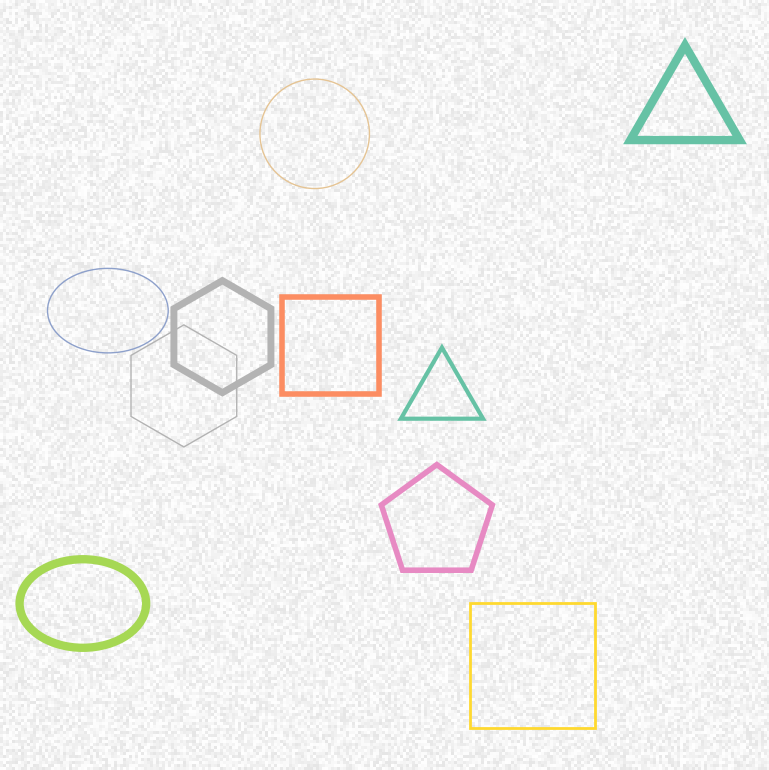[{"shape": "triangle", "thickness": 1.5, "radius": 0.31, "center": [0.574, 0.487]}, {"shape": "triangle", "thickness": 3, "radius": 0.41, "center": [0.89, 0.859]}, {"shape": "square", "thickness": 2, "radius": 0.31, "center": [0.429, 0.551]}, {"shape": "oval", "thickness": 0.5, "radius": 0.39, "center": [0.14, 0.597]}, {"shape": "pentagon", "thickness": 2, "radius": 0.38, "center": [0.567, 0.321]}, {"shape": "oval", "thickness": 3, "radius": 0.41, "center": [0.108, 0.216]}, {"shape": "square", "thickness": 1, "radius": 0.41, "center": [0.692, 0.136]}, {"shape": "circle", "thickness": 0.5, "radius": 0.36, "center": [0.409, 0.826]}, {"shape": "hexagon", "thickness": 2.5, "radius": 0.36, "center": [0.289, 0.563]}, {"shape": "hexagon", "thickness": 0.5, "radius": 0.4, "center": [0.239, 0.499]}]